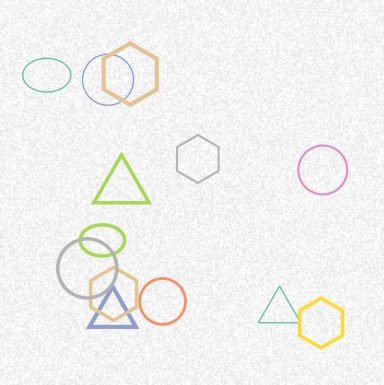[{"shape": "oval", "thickness": 1, "radius": 0.31, "center": [0.121, 0.805]}, {"shape": "triangle", "thickness": 1, "radius": 0.32, "center": [0.726, 0.194]}, {"shape": "circle", "thickness": 2, "radius": 0.3, "center": [0.422, 0.217]}, {"shape": "circle", "thickness": 1, "radius": 0.33, "center": [0.281, 0.793]}, {"shape": "triangle", "thickness": 3, "radius": 0.35, "center": [0.293, 0.186]}, {"shape": "circle", "thickness": 1.5, "radius": 0.32, "center": [0.838, 0.558]}, {"shape": "oval", "thickness": 2.5, "radius": 0.29, "center": [0.266, 0.376]}, {"shape": "triangle", "thickness": 2.5, "radius": 0.42, "center": [0.316, 0.515]}, {"shape": "hexagon", "thickness": 2.5, "radius": 0.32, "center": [0.834, 0.161]}, {"shape": "hexagon", "thickness": 3, "radius": 0.4, "center": [0.338, 0.808]}, {"shape": "hexagon", "thickness": 2.5, "radius": 0.34, "center": [0.295, 0.237]}, {"shape": "hexagon", "thickness": 1.5, "radius": 0.31, "center": [0.514, 0.587]}, {"shape": "circle", "thickness": 2.5, "radius": 0.38, "center": [0.227, 0.303]}]